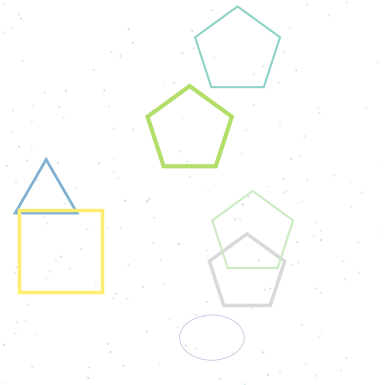[{"shape": "pentagon", "thickness": 1.5, "radius": 0.58, "center": [0.617, 0.867]}, {"shape": "oval", "thickness": 0.5, "radius": 0.42, "center": [0.55, 0.123]}, {"shape": "triangle", "thickness": 2, "radius": 0.46, "center": [0.12, 0.493]}, {"shape": "pentagon", "thickness": 3, "radius": 0.58, "center": [0.493, 0.661]}, {"shape": "pentagon", "thickness": 2.5, "radius": 0.51, "center": [0.642, 0.29]}, {"shape": "pentagon", "thickness": 1.5, "radius": 0.55, "center": [0.656, 0.393]}, {"shape": "square", "thickness": 2.5, "radius": 0.53, "center": [0.157, 0.348]}]